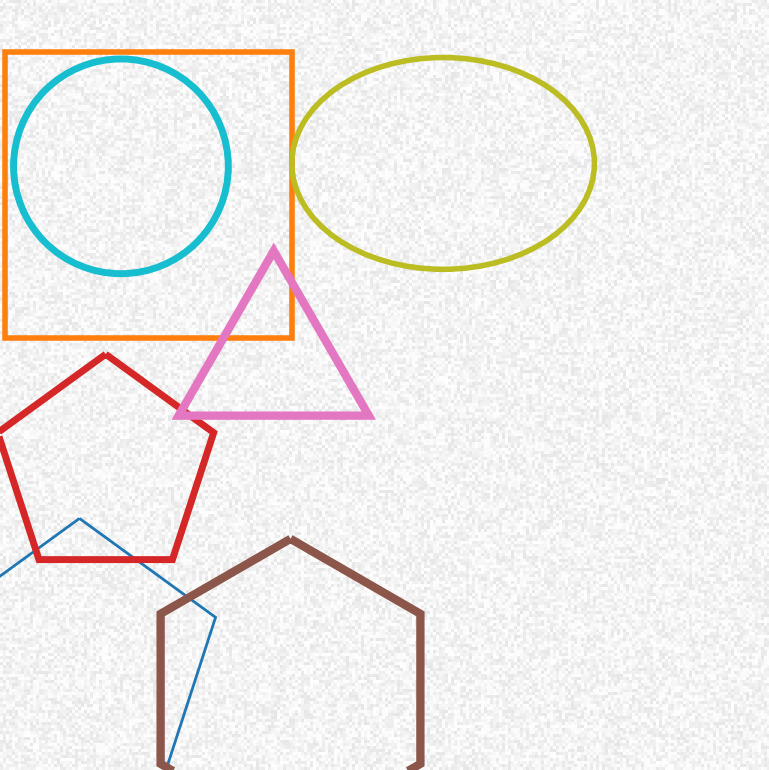[{"shape": "pentagon", "thickness": 1, "radius": 0.93, "center": [0.103, 0.141]}, {"shape": "square", "thickness": 2, "radius": 0.93, "center": [0.193, 0.747]}, {"shape": "pentagon", "thickness": 2.5, "radius": 0.74, "center": [0.137, 0.393]}, {"shape": "hexagon", "thickness": 3, "radius": 0.97, "center": [0.377, 0.105]}, {"shape": "triangle", "thickness": 3, "radius": 0.71, "center": [0.355, 0.532]}, {"shape": "oval", "thickness": 2, "radius": 0.98, "center": [0.575, 0.788]}, {"shape": "circle", "thickness": 2.5, "radius": 0.7, "center": [0.157, 0.784]}]